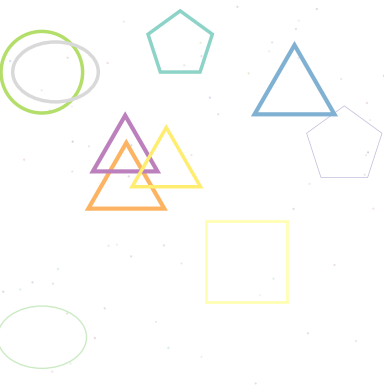[{"shape": "pentagon", "thickness": 2.5, "radius": 0.44, "center": [0.468, 0.884]}, {"shape": "square", "thickness": 2, "radius": 0.53, "center": [0.641, 0.321]}, {"shape": "pentagon", "thickness": 0.5, "radius": 0.51, "center": [0.894, 0.622]}, {"shape": "triangle", "thickness": 3, "radius": 0.6, "center": [0.765, 0.763]}, {"shape": "triangle", "thickness": 3, "radius": 0.57, "center": [0.328, 0.515]}, {"shape": "circle", "thickness": 2.5, "radius": 0.53, "center": [0.109, 0.812]}, {"shape": "oval", "thickness": 2.5, "radius": 0.56, "center": [0.144, 0.813]}, {"shape": "triangle", "thickness": 3, "radius": 0.48, "center": [0.325, 0.603]}, {"shape": "oval", "thickness": 1, "radius": 0.58, "center": [0.109, 0.124]}, {"shape": "triangle", "thickness": 2.5, "radius": 0.51, "center": [0.432, 0.566]}]